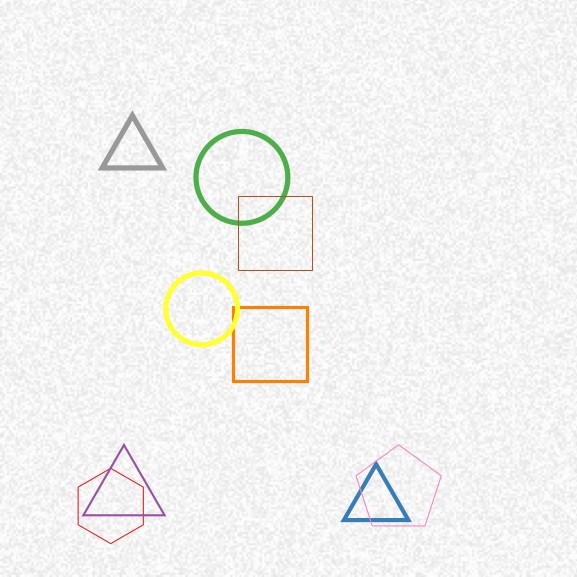[{"shape": "hexagon", "thickness": 0.5, "radius": 0.33, "center": [0.192, 0.123]}, {"shape": "triangle", "thickness": 2, "radius": 0.32, "center": [0.651, 0.131]}, {"shape": "circle", "thickness": 2.5, "radius": 0.4, "center": [0.419, 0.692]}, {"shape": "triangle", "thickness": 1, "radius": 0.41, "center": [0.215, 0.147]}, {"shape": "square", "thickness": 1.5, "radius": 0.32, "center": [0.467, 0.403]}, {"shape": "circle", "thickness": 2.5, "radius": 0.31, "center": [0.349, 0.464]}, {"shape": "square", "thickness": 0.5, "radius": 0.32, "center": [0.477, 0.595]}, {"shape": "pentagon", "thickness": 0.5, "radius": 0.39, "center": [0.69, 0.151]}, {"shape": "triangle", "thickness": 2.5, "radius": 0.3, "center": [0.229, 0.739]}]